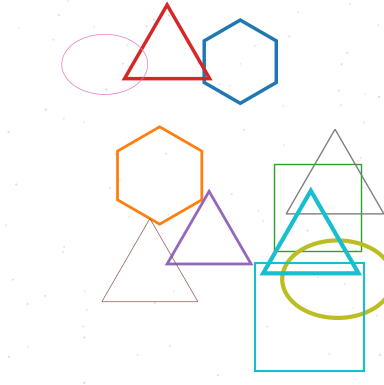[{"shape": "hexagon", "thickness": 2.5, "radius": 0.54, "center": [0.624, 0.84]}, {"shape": "hexagon", "thickness": 2, "radius": 0.63, "center": [0.415, 0.544]}, {"shape": "square", "thickness": 1, "radius": 0.57, "center": [0.824, 0.461]}, {"shape": "triangle", "thickness": 2.5, "radius": 0.64, "center": [0.434, 0.86]}, {"shape": "triangle", "thickness": 2, "radius": 0.63, "center": [0.543, 0.377]}, {"shape": "triangle", "thickness": 0.5, "radius": 0.72, "center": [0.389, 0.288]}, {"shape": "oval", "thickness": 0.5, "radius": 0.56, "center": [0.272, 0.833]}, {"shape": "triangle", "thickness": 1, "radius": 0.73, "center": [0.87, 0.518]}, {"shape": "oval", "thickness": 3, "radius": 0.72, "center": [0.877, 0.275]}, {"shape": "square", "thickness": 1.5, "radius": 0.71, "center": [0.804, 0.177]}, {"shape": "triangle", "thickness": 3, "radius": 0.72, "center": [0.807, 0.362]}]